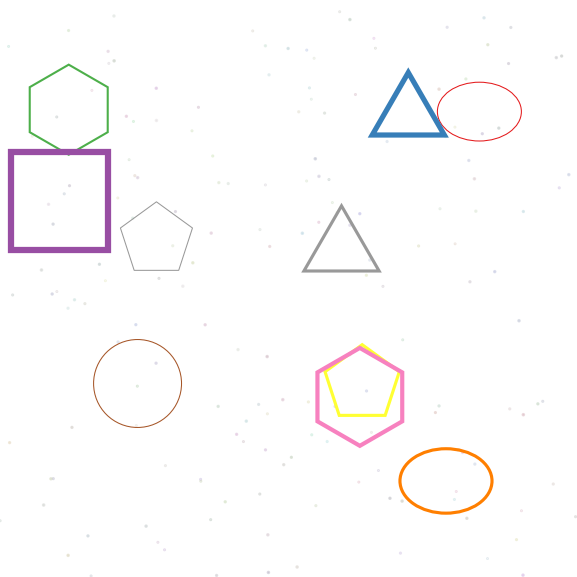[{"shape": "oval", "thickness": 0.5, "radius": 0.36, "center": [0.83, 0.806]}, {"shape": "triangle", "thickness": 2.5, "radius": 0.36, "center": [0.707, 0.801]}, {"shape": "hexagon", "thickness": 1, "radius": 0.39, "center": [0.119, 0.809]}, {"shape": "square", "thickness": 3, "radius": 0.42, "center": [0.103, 0.65]}, {"shape": "oval", "thickness": 1.5, "radius": 0.4, "center": [0.772, 0.166]}, {"shape": "pentagon", "thickness": 1.5, "radius": 0.34, "center": [0.627, 0.335]}, {"shape": "circle", "thickness": 0.5, "radius": 0.38, "center": [0.238, 0.335]}, {"shape": "hexagon", "thickness": 2, "radius": 0.42, "center": [0.623, 0.312]}, {"shape": "pentagon", "thickness": 0.5, "radius": 0.33, "center": [0.271, 0.584]}, {"shape": "triangle", "thickness": 1.5, "radius": 0.38, "center": [0.591, 0.567]}]